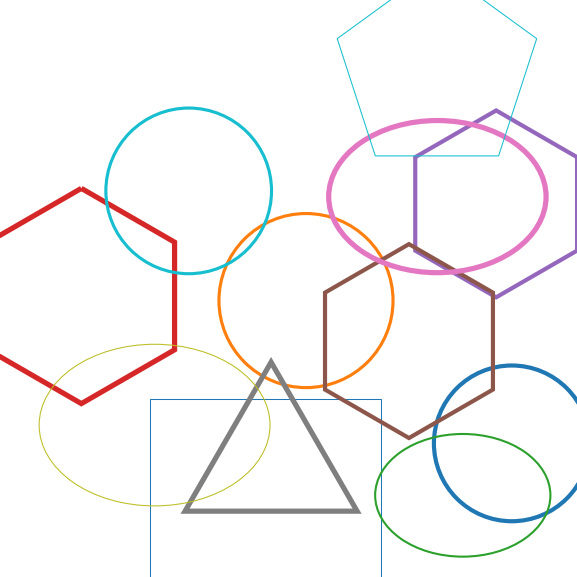[{"shape": "square", "thickness": 0.5, "radius": 1.0, "center": [0.46, 0.108]}, {"shape": "circle", "thickness": 2, "radius": 0.67, "center": [0.886, 0.231]}, {"shape": "circle", "thickness": 1.5, "radius": 0.75, "center": [0.53, 0.479]}, {"shape": "oval", "thickness": 1, "radius": 0.76, "center": [0.801, 0.141]}, {"shape": "hexagon", "thickness": 2.5, "radius": 0.93, "center": [0.141, 0.487]}, {"shape": "hexagon", "thickness": 2, "radius": 0.81, "center": [0.859, 0.646]}, {"shape": "hexagon", "thickness": 2, "radius": 0.84, "center": [0.708, 0.409]}, {"shape": "oval", "thickness": 2.5, "radius": 0.94, "center": [0.757, 0.659]}, {"shape": "triangle", "thickness": 2.5, "radius": 0.86, "center": [0.469, 0.2]}, {"shape": "oval", "thickness": 0.5, "radius": 1.0, "center": [0.268, 0.263]}, {"shape": "circle", "thickness": 1.5, "radius": 0.72, "center": [0.327, 0.669]}, {"shape": "pentagon", "thickness": 0.5, "radius": 0.91, "center": [0.757, 0.876]}]